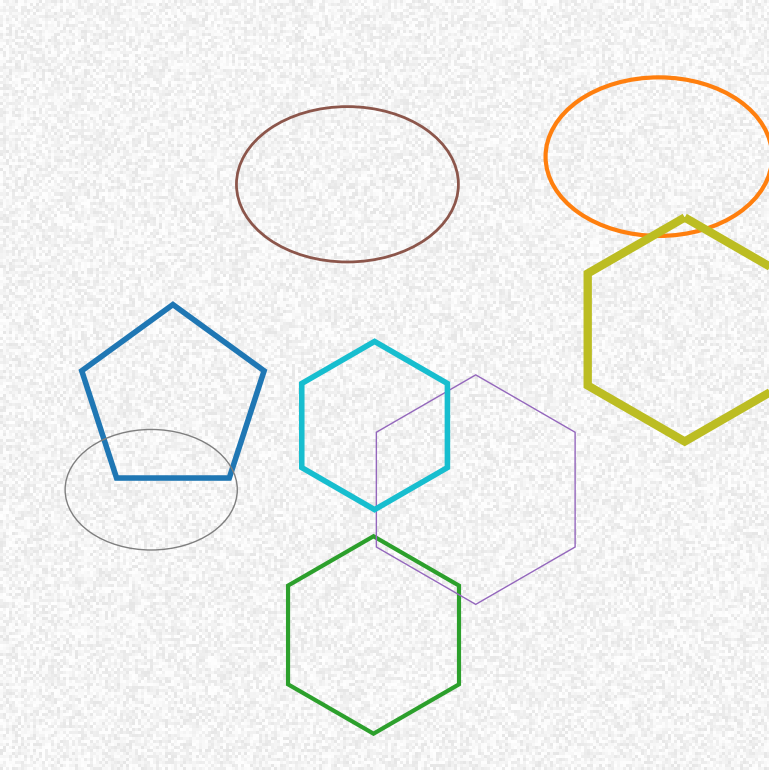[{"shape": "pentagon", "thickness": 2, "radius": 0.62, "center": [0.225, 0.48]}, {"shape": "oval", "thickness": 1.5, "radius": 0.74, "center": [0.856, 0.797]}, {"shape": "hexagon", "thickness": 1.5, "radius": 0.64, "center": [0.485, 0.175]}, {"shape": "hexagon", "thickness": 0.5, "radius": 0.75, "center": [0.618, 0.364]}, {"shape": "oval", "thickness": 1, "radius": 0.72, "center": [0.451, 0.761]}, {"shape": "oval", "thickness": 0.5, "radius": 0.56, "center": [0.196, 0.364]}, {"shape": "hexagon", "thickness": 3, "radius": 0.73, "center": [0.889, 0.572]}, {"shape": "hexagon", "thickness": 2, "radius": 0.55, "center": [0.486, 0.447]}]